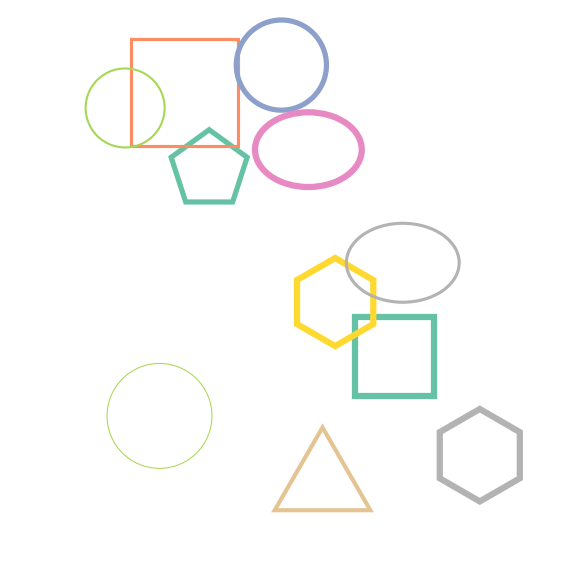[{"shape": "square", "thickness": 3, "radius": 0.34, "center": [0.683, 0.382]}, {"shape": "pentagon", "thickness": 2.5, "radius": 0.35, "center": [0.362, 0.705]}, {"shape": "square", "thickness": 1.5, "radius": 0.46, "center": [0.319, 0.839]}, {"shape": "circle", "thickness": 2.5, "radius": 0.39, "center": [0.487, 0.886]}, {"shape": "oval", "thickness": 3, "radius": 0.46, "center": [0.534, 0.74]}, {"shape": "circle", "thickness": 0.5, "radius": 0.45, "center": [0.276, 0.279]}, {"shape": "circle", "thickness": 1, "radius": 0.34, "center": [0.217, 0.812]}, {"shape": "hexagon", "thickness": 3, "radius": 0.38, "center": [0.58, 0.476]}, {"shape": "triangle", "thickness": 2, "radius": 0.48, "center": [0.558, 0.163]}, {"shape": "oval", "thickness": 1.5, "radius": 0.49, "center": [0.697, 0.544]}, {"shape": "hexagon", "thickness": 3, "radius": 0.4, "center": [0.831, 0.211]}]